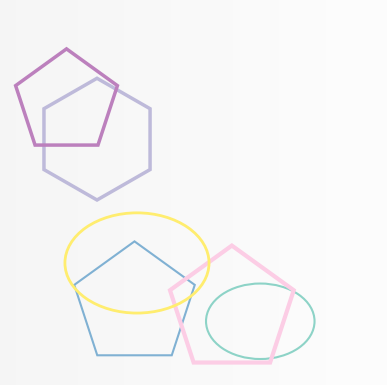[{"shape": "oval", "thickness": 1.5, "radius": 0.7, "center": [0.672, 0.166]}, {"shape": "hexagon", "thickness": 2.5, "radius": 0.79, "center": [0.25, 0.639]}, {"shape": "pentagon", "thickness": 1.5, "radius": 0.82, "center": [0.347, 0.209]}, {"shape": "pentagon", "thickness": 3, "radius": 0.84, "center": [0.598, 0.194]}, {"shape": "pentagon", "thickness": 2.5, "radius": 0.69, "center": [0.172, 0.735]}, {"shape": "oval", "thickness": 2, "radius": 0.93, "center": [0.353, 0.317]}]